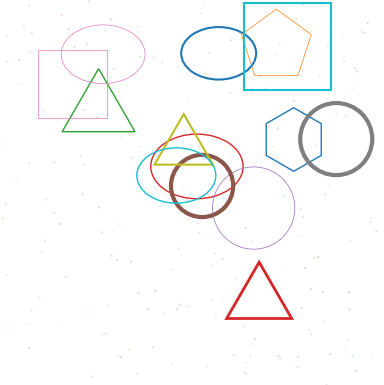[{"shape": "hexagon", "thickness": 1, "radius": 0.41, "center": [0.763, 0.638]}, {"shape": "oval", "thickness": 1.5, "radius": 0.49, "center": [0.568, 0.862]}, {"shape": "pentagon", "thickness": 0.5, "radius": 0.48, "center": [0.718, 0.881]}, {"shape": "triangle", "thickness": 1, "radius": 0.55, "center": [0.256, 0.713]}, {"shape": "triangle", "thickness": 2, "radius": 0.49, "center": [0.673, 0.221]}, {"shape": "oval", "thickness": 1, "radius": 0.6, "center": [0.511, 0.568]}, {"shape": "circle", "thickness": 0.5, "radius": 0.53, "center": [0.659, 0.46]}, {"shape": "circle", "thickness": 3, "radius": 0.4, "center": [0.525, 0.517]}, {"shape": "oval", "thickness": 0.5, "radius": 0.54, "center": [0.268, 0.859]}, {"shape": "square", "thickness": 0.5, "radius": 0.45, "center": [0.188, 0.782]}, {"shape": "circle", "thickness": 3, "radius": 0.47, "center": [0.873, 0.639]}, {"shape": "triangle", "thickness": 1.5, "radius": 0.44, "center": [0.477, 0.616]}, {"shape": "oval", "thickness": 1, "radius": 0.51, "center": [0.458, 0.544]}, {"shape": "square", "thickness": 1.5, "radius": 0.57, "center": [0.746, 0.879]}]